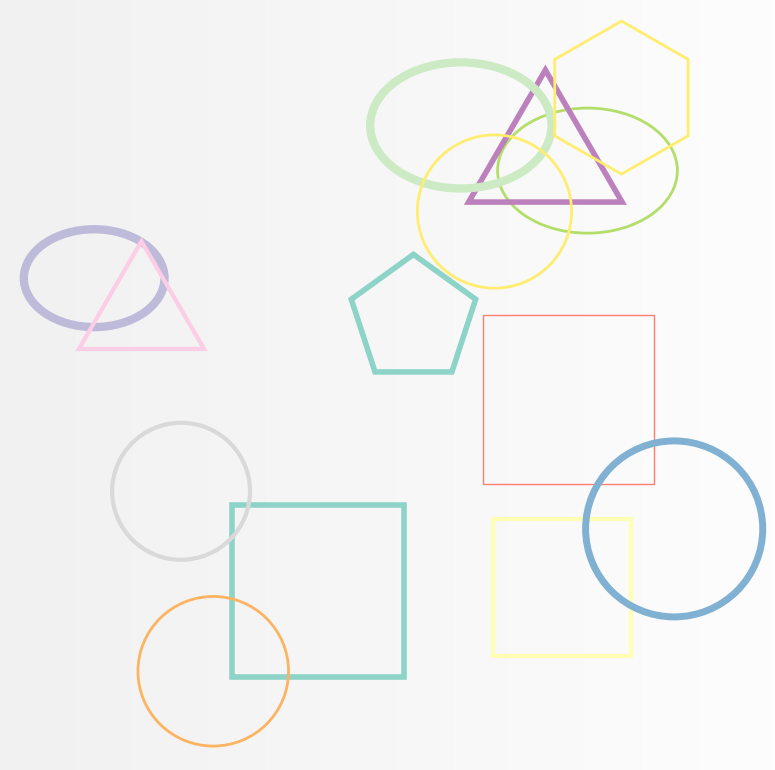[{"shape": "pentagon", "thickness": 2, "radius": 0.42, "center": [0.533, 0.585]}, {"shape": "square", "thickness": 2, "radius": 0.56, "center": [0.41, 0.233]}, {"shape": "square", "thickness": 1.5, "radius": 0.45, "center": [0.725, 0.237]}, {"shape": "oval", "thickness": 3, "radius": 0.45, "center": [0.122, 0.639]}, {"shape": "square", "thickness": 0.5, "radius": 0.55, "center": [0.733, 0.481]}, {"shape": "circle", "thickness": 2.5, "radius": 0.57, "center": [0.87, 0.313]}, {"shape": "circle", "thickness": 1, "radius": 0.49, "center": [0.275, 0.128]}, {"shape": "oval", "thickness": 1, "radius": 0.58, "center": [0.758, 0.778]}, {"shape": "triangle", "thickness": 1.5, "radius": 0.47, "center": [0.183, 0.593]}, {"shape": "circle", "thickness": 1.5, "radius": 0.44, "center": [0.234, 0.362]}, {"shape": "triangle", "thickness": 2, "radius": 0.57, "center": [0.704, 0.795]}, {"shape": "oval", "thickness": 3, "radius": 0.58, "center": [0.595, 0.837]}, {"shape": "circle", "thickness": 1, "radius": 0.5, "center": [0.638, 0.725]}, {"shape": "hexagon", "thickness": 1, "radius": 0.5, "center": [0.802, 0.873]}]